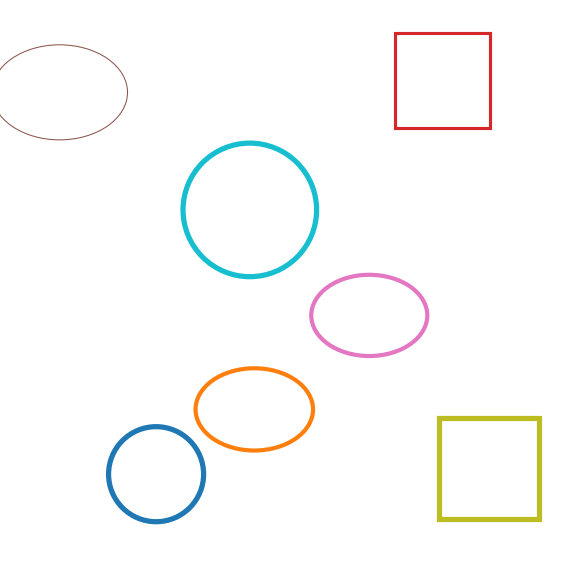[{"shape": "circle", "thickness": 2.5, "radius": 0.41, "center": [0.27, 0.178]}, {"shape": "oval", "thickness": 2, "radius": 0.51, "center": [0.44, 0.29]}, {"shape": "square", "thickness": 1.5, "radius": 0.41, "center": [0.766, 0.859]}, {"shape": "oval", "thickness": 0.5, "radius": 0.59, "center": [0.103, 0.839]}, {"shape": "oval", "thickness": 2, "radius": 0.5, "center": [0.639, 0.453]}, {"shape": "square", "thickness": 2.5, "radius": 0.44, "center": [0.847, 0.188]}, {"shape": "circle", "thickness": 2.5, "radius": 0.58, "center": [0.433, 0.636]}]